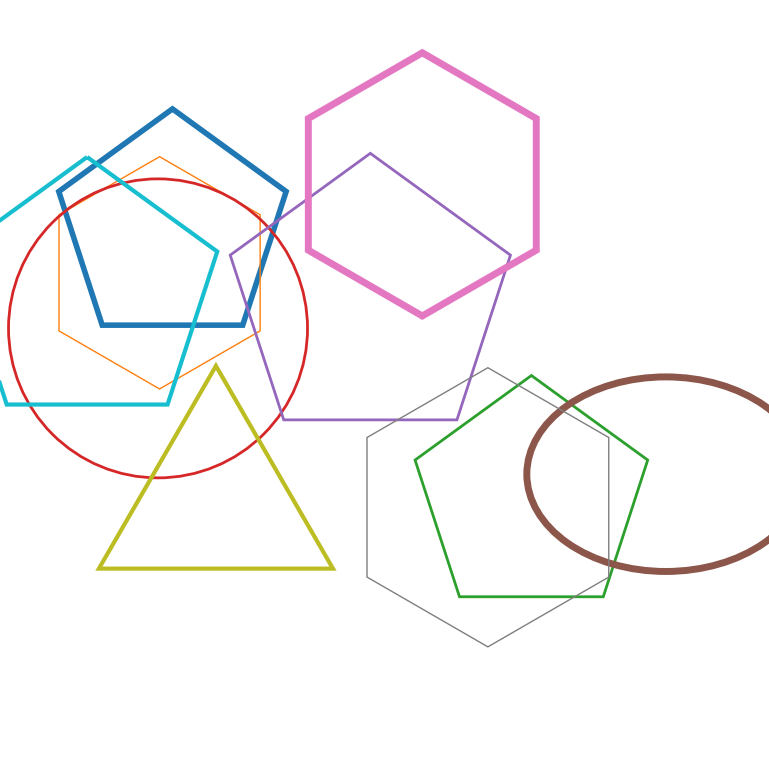[{"shape": "pentagon", "thickness": 2, "radius": 0.78, "center": [0.224, 0.703]}, {"shape": "hexagon", "thickness": 0.5, "radius": 0.75, "center": [0.207, 0.646]}, {"shape": "pentagon", "thickness": 1, "radius": 0.79, "center": [0.69, 0.353]}, {"shape": "circle", "thickness": 1, "radius": 0.97, "center": [0.205, 0.574]}, {"shape": "pentagon", "thickness": 1, "radius": 0.96, "center": [0.481, 0.61]}, {"shape": "oval", "thickness": 2.5, "radius": 0.9, "center": [0.865, 0.384]}, {"shape": "hexagon", "thickness": 2.5, "radius": 0.85, "center": [0.548, 0.761]}, {"shape": "hexagon", "thickness": 0.5, "radius": 0.91, "center": [0.634, 0.341]}, {"shape": "triangle", "thickness": 1.5, "radius": 0.88, "center": [0.28, 0.349]}, {"shape": "pentagon", "thickness": 1.5, "radius": 0.89, "center": [0.113, 0.618]}]